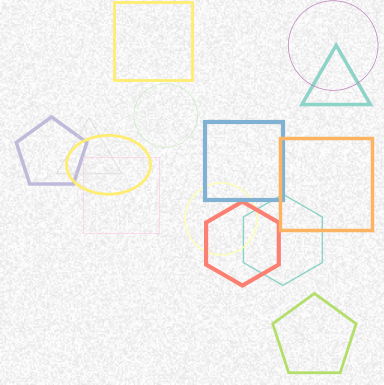[{"shape": "triangle", "thickness": 2.5, "radius": 0.51, "center": [0.873, 0.78]}, {"shape": "hexagon", "thickness": 1, "radius": 0.59, "center": [0.735, 0.377]}, {"shape": "circle", "thickness": 1, "radius": 0.47, "center": [0.574, 0.431]}, {"shape": "pentagon", "thickness": 2.5, "radius": 0.48, "center": [0.134, 0.6]}, {"shape": "hexagon", "thickness": 3, "radius": 0.55, "center": [0.63, 0.367]}, {"shape": "square", "thickness": 3, "radius": 0.51, "center": [0.633, 0.582]}, {"shape": "square", "thickness": 2.5, "radius": 0.59, "center": [0.846, 0.522]}, {"shape": "pentagon", "thickness": 2, "radius": 0.57, "center": [0.817, 0.124]}, {"shape": "square", "thickness": 0.5, "radius": 0.49, "center": [0.313, 0.493]}, {"shape": "triangle", "thickness": 0.5, "radius": 0.49, "center": [0.232, 0.597]}, {"shape": "circle", "thickness": 0.5, "radius": 0.58, "center": [0.865, 0.882]}, {"shape": "circle", "thickness": 0.5, "radius": 0.41, "center": [0.43, 0.7]}, {"shape": "oval", "thickness": 2, "radius": 0.55, "center": [0.282, 0.572]}, {"shape": "square", "thickness": 2, "radius": 0.51, "center": [0.397, 0.894]}]